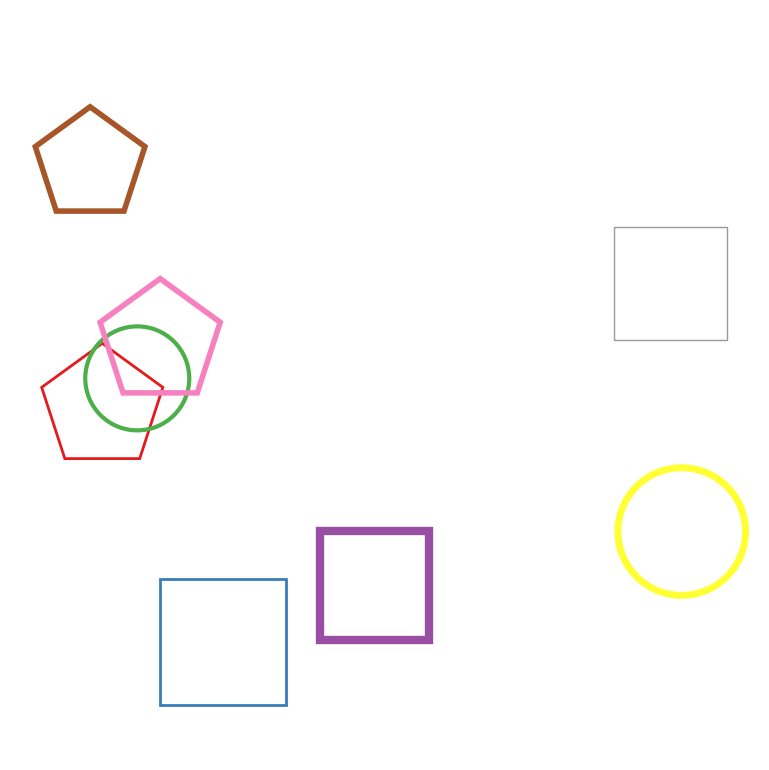[{"shape": "pentagon", "thickness": 1, "radius": 0.41, "center": [0.133, 0.471]}, {"shape": "square", "thickness": 1, "radius": 0.41, "center": [0.289, 0.166]}, {"shape": "circle", "thickness": 1.5, "radius": 0.34, "center": [0.178, 0.509]}, {"shape": "square", "thickness": 3, "radius": 0.35, "center": [0.486, 0.24]}, {"shape": "circle", "thickness": 2.5, "radius": 0.41, "center": [0.885, 0.31]}, {"shape": "pentagon", "thickness": 2, "radius": 0.37, "center": [0.117, 0.786]}, {"shape": "pentagon", "thickness": 2, "radius": 0.41, "center": [0.208, 0.556]}, {"shape": "square", "thickness": 0.5, "radius": 0.37, "center": [0.871, 0.632]}]